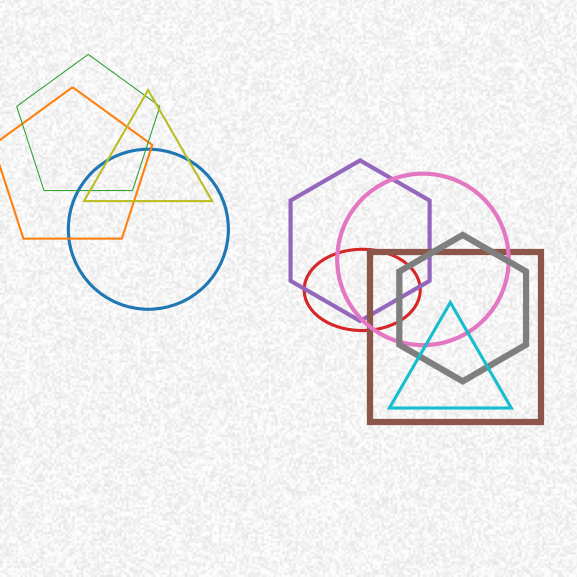[{"shape": "circle", "thickness": 1.5, "radius": 0.69, "center": [0.257, 0.602]}, {"shape": "pentagon", "thickness": 1, "radius": 0.72, "center": [0.126, 0.703]}, {"shape": "pentagon", "thickness": 0.5, "radius": 0.65, "center": [0.153, 0.775]}, {"shape": "oval", "thickness": 1.5, "radius": 0.5, "center": [0.627, 0.497]}, {"shape": "hexagon", "thickness": 2, "radius": 0.7, "center": [0.624, 0.582]}, {"shape": "square", "thickness": 3, "radius": 0.74, "center": [0.789, 0.416]}, {"shape": "circle", "thickness": 2, "radius": 0.74, "center": [0.732, 0.55]}, {"shape": "hexagon", "thickness": 3, "radius": 0.63, "center": [0.801, 0.466]}, {"shape": "triangle", "thickness": 1, "radius": 0.64, "center": [0.256, 0.715]}, {"shape": "triangle", "thickness": 1.5, "radius": 0.61, "center": [0.78, 0.354]}]